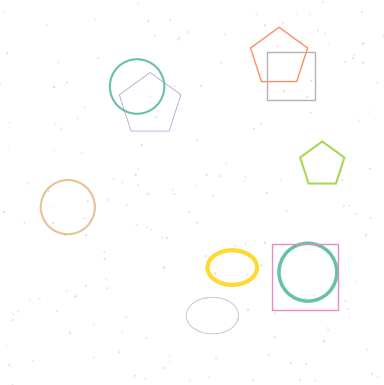[{"shape": "circle", "thickness": 1.5, "radius": 0.35, "center": [0.356, 0.775]}, {"shape": "circle", "thickness": 2.5, "radius": 0.38, "center": [0.8, 0.293]}, {"shape": "pentagon", "thickness": 1, "radius": 0.39, "center": [0.725, 0.851]}, {"shape": "pentagon", "thickness": 0.5, "radius": 0.42, "center": [0.39, 0.728]}, {"shape": "square", "thickness": 1, "radius": 0.42, "center": [0.792, 0.28]}, {"shape": "pentagon", "thickness": 1.5, "radius": 0.3, "center": [0.837, 0.572]}, {"shape": "oval", "thickness": 3, "radius": 0.32, "center": [0.603, 0.305]}, {"shape": "circle", "thickness": 1.5, "radius": 0.35, "center": [0.176, 0.462]}, {"shape": "oval", "thickness": 0.5, "radius": 0.34, "center": [0.552, 0.18]}, {"shape": "square", "thickness": 1, "radius": 0.31, "center": [0.756, 0.803]}]